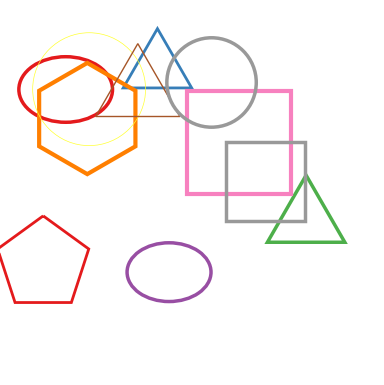[{"shape": "pentagon", "thickness": 2, "radius": 0.62, "center": [0.112, 0.315]}, {"shape": "oval", "thickness": 2.5, "radius": 0.61, "center": [0.171, 0.768]}, {"shape": "triangle", "thickness": 2, "radius": 0.51, "center": [0.409, 0.823]}, {"shape": "triangle", "thickness": 2.5, "radius": 0.58, "center": [0.795, 0.429]}, {"shape": "oval", "thickness": 2.5, "radius": 0.55, "center": [0.439, 0.293]}, {"shape": "hexagon", "thickness": 3, "radius": 0.72, "center": [0.227, 0.692]}, {"shape": "circle", "thickness": 0.5, "radius": 0.73, "center": [0.231, 0.768]}, {"shape": "triangle", "thickness": 1, "radius": 0.63, "center": [0.358, 0.76]}, {"shape": "square", "thickness": 3, "radius": 0.67, "center": [0.621, 0.63]}, {"shape": "square", "thickness": 2.5, "radius": 0.51, "center": [0.69, 0.529]}, {"shape": "circle", "thickness": 2.5, "radius": 0.58, "center": [0.549, 0.786]}]